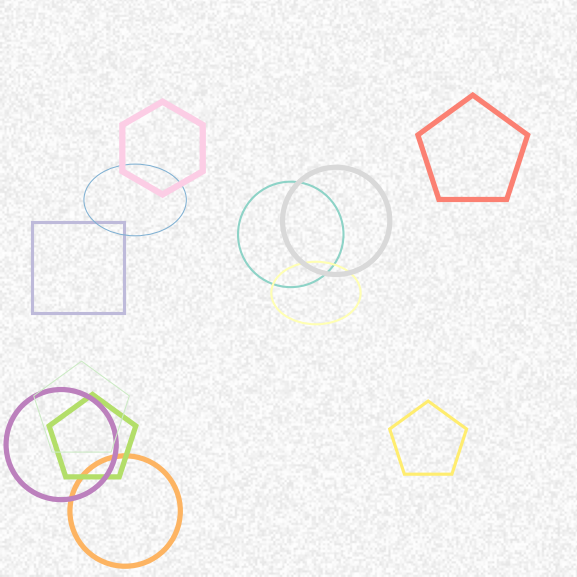[{"shape": "circle", "thickness": 1, "radius": 0.46, "center": [0.503, 0.593]}, {"shape": "oval", "thickness": 1, "radius": 0.39, "center": [0.547, 0.492]}, {"shape": "square", "thickness": 1.5, "radius": 0.4, "center": [0.135, 0.536]}, {"shape": "pentagon", "thickness": 2.5, "radius": 0.5, "center": [0.819, 0.735]}, {"shape": "oval", "thickness": 0.5, "radius": 0.44, "center": [0.234, 0.653]}, {"shape": "circle", "thickness": 2.5, "radius": 0.48, "center": [0.217, 0.114]}, {"shape": "pentagon", "thickness": 2.5, "radius": 0.39, "center": [0.16, 0.237]}, {"shape": "hexagon", "thickness": 3, "radius": 0.4, "center": [0.281, 0.743]}, {"shape": "circle", "thickness": 2.5, "radius": 0.46, "center": [0.582, 0.617]}, {"shape": "circle", "thickness": 2.5, "radius": 0.48, "center": [0.106, 0.229]}, {"shape": "pentagon", "thickness": 0.5, "radius": 0.44, "center": [0.141, 0.287]}, {"shape": "pentagon", "thickness": 1.5, "radius": 0.35, "center": [0.741, 0.235]}]